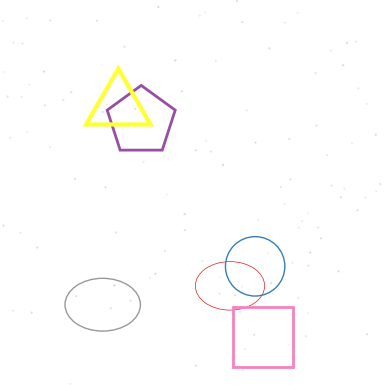[{"shape": "oval", "thickness": 0.5, "radius": 0.45, "center": [0.597, 0.258]}, {"shape": "circle", "thickness": 1, "radius": 0.39, "center": [0.663, 0.308]}, {"shape": "pentagon", "thickness": 2, "radius": 0.46, "center": [0.367, 0.685]}, {"shape": "triangle", "thickness": 3, "radius": 0.48, "center": [0.307, 0.725]}, {"shape": "square", "thickness": 2, "radius": 0.39, "center": [0.682, 0.124]}, {"shape": "oval", "thickness": 1, "radius": 0.49, "center": [0.267, 0.209]}]